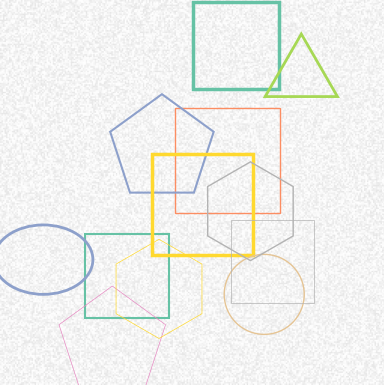[{"shape": "square", "thickness": 2.5, "radius": 0.56, "center": [0.613, 0.882]}, {"shape": "square", "thickness": 1.5, "radius": 0.55, "center": [0.329, 0.283]}, {"shape": "square", "thickness": 1, "radius": 0.68, "center": [0.591, 0.583]}, {"shape": "oval", "thickness": 2, "radius": 0.64, "center": [0.112, 0.326]}, {"shape": "pentagon", "thickness": 1.5, "radius": 0.71, "center": [0.421, 0.614]}, {"shape": "pentagon", "thickness": 0.5, "radius": 0.73, "center": [0.292, 0.112]}, {"shape": "triangle", "thickness": 2, "radius": 0.54, "center": [0.783, 0.803]}, {"shape": "square", "thickness": 2.5, "radius": 0.65, "center": [0.526, 0.469]}, {"shape": "hexagon", "thickness": 0.5, "radius": 0.64, "center": [0.413, 0.25]}, {"shape": "circle", "thickness": 1, "radius": 0.52, "center": [0.686, 0.235]}, {"shape": "hexagon", "thickness": 1, "radius": 0.64, "center": [0.65, 0.451]}, {"shape": "square", "thickness": 0.5, "radius": 0.54, "center": [0.709, 0.32]}]